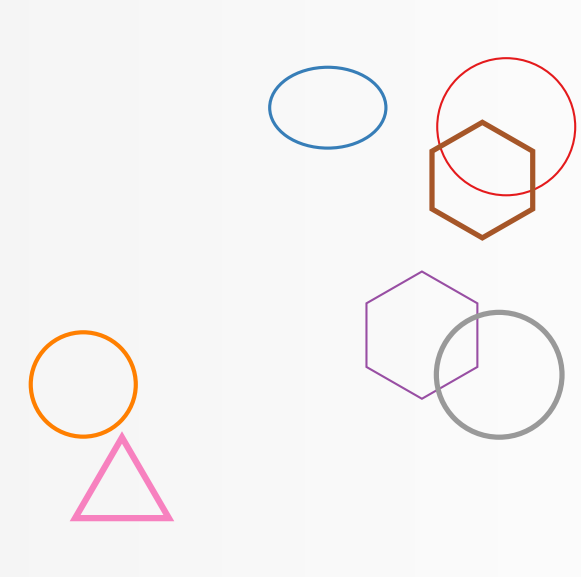[{"shape": "circle", "thickness": 1, "radius": 0.59, "center": [0.871, 0.78]}, {"shape": "oval", "thickness": 1.5, "radius": 0.5, "center": [0.564, 0.813]}, {"shape": "hexagon", "thickness": 1, "radius": 0.55, "center": [0.726, 0.419]}, {"shape": "circle", "thickness": 2, "radius": 0.45, "center": [0.143, 0.333]}, {"shape": "hexagon", "thickness": 2.5, "radius": 0.5, "center": [0.83, 0.687]}, {"shape": "triangle", "thickness": 3, "radius": 0.47, "center": [0.21, 0.148]}, {"shape": "circle", "thickness": 2.5, "radius": 0.54, "center": [0.859, 0.35]}]